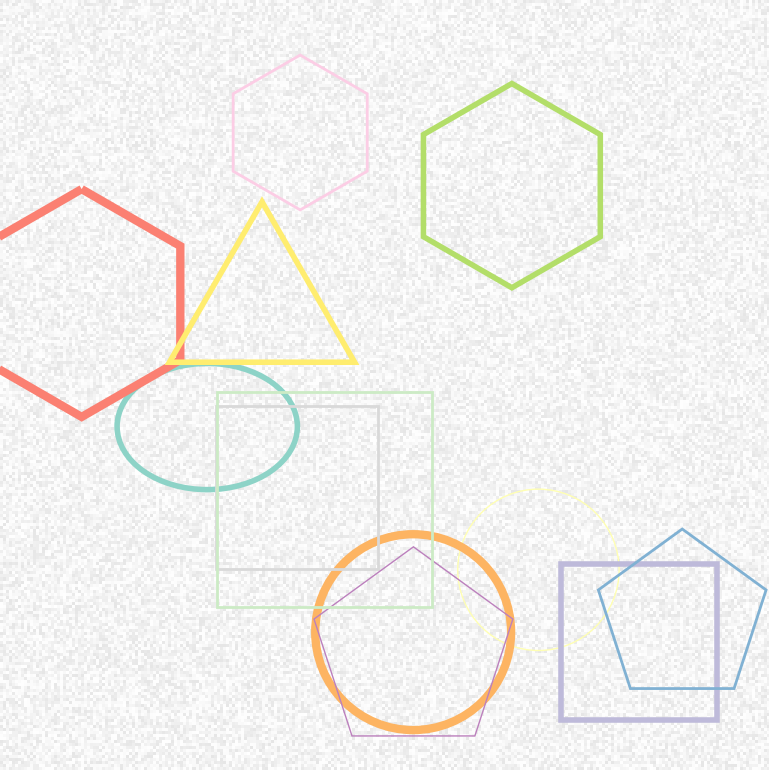[{"shape": "oval", "thickness": 2, "radius": 0.59, "center": [0.269, 0.446]}, {"shape": "circle", "thickness": 0.5, "radius": 0.52, "center": [0.699, 0.26]}, {"shape": "square", "thickness": 2, "radius": 0.51, "center": [0.829, 0.167]}, {"shape": "hexagon", "thickness": 3, "radius": 0.74, "center": [0.106, 0.606]}, {"shape": "pentagon", "thickness": 1, "radius": 0.57, "center": [0.886, 0.198]}, {"shape": "circle", "thickness": 3, "radius": 0.64, "center": [0.537, 0.179]}, {"shape": "hexagon", "thickness": 2, "radius": 0.66, "center": [0.665, 0.759]}, {"shape": "hexagon", "thickness": 1, "radius": 0.5, "center": [0.39, 0.828]}, {"shape": "square", "thickness": 1, "radius": 0.53, "center": [0.385, 0.367]}, {"shape": "pentagon", "thickness": 0.5, "radius": 0.68, "center": [0.537, 0.154]}, {"shape": "square", "thickness": 1, "radius": 0.7, "center": [0.422, 0.352]}, {"shape": "triangle", "thickness": 2, "radius": 0.69, "center": [0.34, 0.599]}]